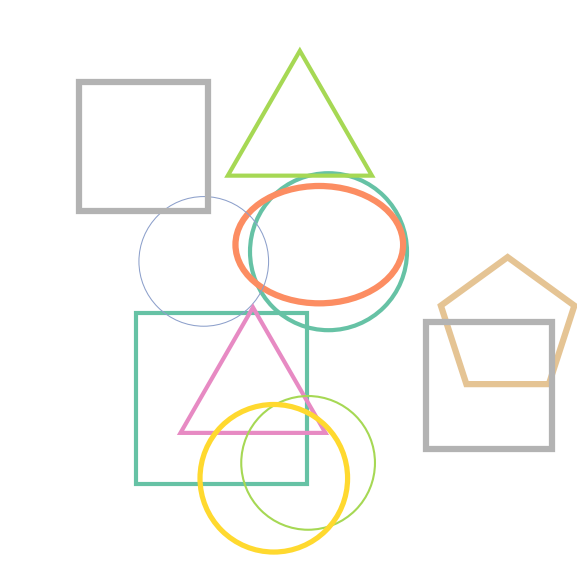[{"shape": "square", "thickness": 2, "radius": 0.74, "center": [0.384, 0.308]}, {"shape": "circle", "thickness": 2, "radius": 0.68, "center": [0.569, 0.563]}, {"shape": "oval", "thickness": 3, "radius": 0.73, "center": [0.553, 0.575]}, {"shape": "circle", "thickness": 0.5, "radius": 0.56, "center": [0.353, 0.546]}, {"shape": "triangle", "thickness": 2, "radius": 0.72, "center": [0.438, 0.322]}, {"shape": "triangle", "thickness": 2, "radius": 0.72, "center": [0.519, 0.767]}, {"shape": "circle", "thickness": 1, "radius": 0.58, "center": [0.534, 0.198]}, {"shape": "circle", "thickness": 2.5, "radius": 0.64, "center": [0.474, 0.171]}, {"shape": "pentagon", "thickness": 3, "radius": 0.61, "center": [0.879, 0.432]}, {"shape": "square", "thickness": 3, "radius": 0.56, "center": [0.248, 0.745]}, {"shape": "square", "thickness": 3, "radius": 0.55, "center": [0.846, 0.332]}]